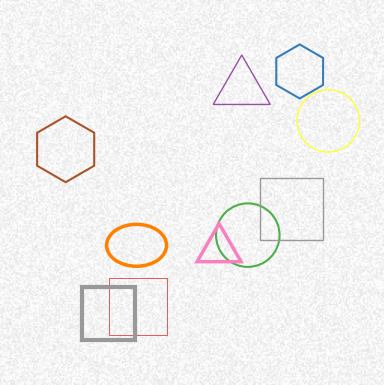[{"shape": "square", "thickness": 0.5, "radius": 0.37, "center": [0.358, 0.204]}, {"shape": "hexagon", "thickness": 1.5, "radius": 0.35, "center": [0.778, 0.814]}, {"shape": "circle", "thickness": 1.5, "radius": 0.41, "center": [0.644, 0.389]}, {"shape": "triangle", "thickness": 1, "radius": 0.43, "center": [0.628, 0.771]}, {"shape": "oval", "thickness": 2.5, "radius": 0.39, "center": [0.355, 0.363]}, {"shape": "circle", "thickness": 1, "radius": 0.41, "center": [0.853, 0.686]}, {"shape": "hexagon", "thickness": 1.5, "radius": 0.43, "center": [0.171, 0.612]}, {"shape": "triangle", "thickness": 2.5, "radius": 0.33, "center": [0.569, 0.353]}, {"shape": "square", "thickness": 3, "radius": 0.34, "center": [0.282, 0.186]}, {"shape": "square", "thickness": 1, "radius": 0.41, "center": [0.757, 0.457]}]